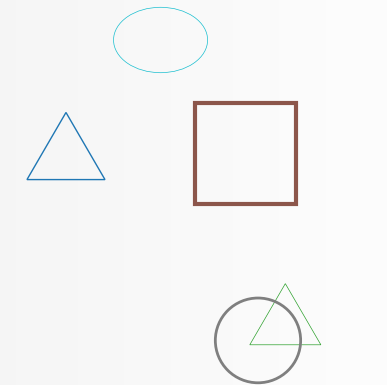[{"shape": "triangle", "thickness": 1, "radius": 0.58, "center": [0.17, 0.592]}, {"shape": "triangle", "thickness": 0.5, "radius": 0.53, "center": [0.736, 0.157]}, {"shape": "square", "thickness": 3, "radius": 0.65, "center": [0.634, 0.601]}, {"shape": "circle", "thickness": 2, "radius": 0.55, "center": [0.666, 0.116]}, {"shape": "oval", "thickness": 0.5, "radius": 0.61, "center": [0.414, 0.896]}]